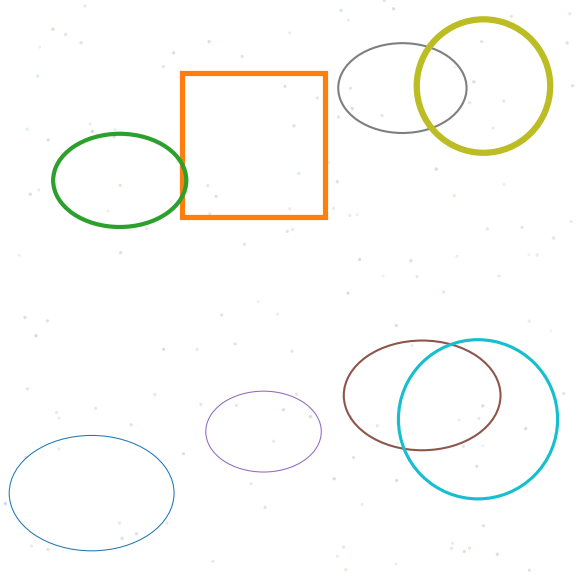[{"shape": "oval", "thickness": 0.5, "radius": 0.71, "center": [0.159, 0.145]}, {"shape": "square", "thickness": 2.5, "radius": 0.62, "center": [0.439, 0.748]}, {"shape": "oval", "thickness": 2, "radius": 0.58, "center": [0.207, 0.687]}, {"shape": "oval", "thickness": 0.5, "radius": 0.5, "center": [0.456, 0.252]}, {"shape": "oval", "thickness": 1, "radius": 0.68, "center": [0.731, 0.314]}, {"shape": "oval", "thickness": 1, "radius": 0.56, "center": [0.697, 0.847]}, {"shape": "circle", "thickness": 3, "radius": 0.58, "center": [0.837, 0.85]}, {"shape": "circle", "thickness": 1.5, "radius": 0.69, "center": [0.828, 0.273]}]